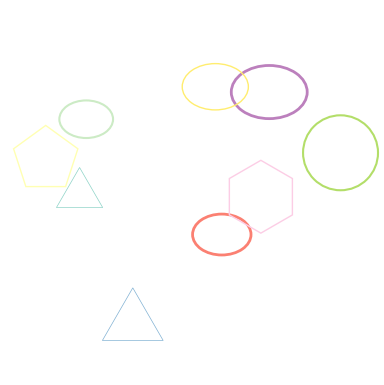[{"shape": "triangle", "thickness": 0.5, "radius": 0.35, "center": [0.207, 0.496]}, {"shape": "pentagon", "thickness": 1, "radius": 0.44, "center": [0.119, 0.586]}, {"shape": "oval", "thickness": 2, "radius": 0.38, "center": [0.576, 0.391]}, {"shape": "triangle", "thickness": 0.5, "radius": 0.46, "center": [0.345, 0.161]}, {"shape": "circle", "thickness": 1.5, "radius": 0.49, "center": [0.884, 0.603]}, {"shape": "hexagon", "thickness": 1, "radius": 0.47, "center": [0.678, 0.489]}, {"shape": "oval", "thickness": 2, "radius": 0.49, "center": [0.699, 0.761]}, {"shape": "oval", "thickness": 1.5, "radius": 0.35, "center": [0.224, 0.69]}, {"shape": "oval", "thickness": 1, "radius": 0.43, "center": [0.559, 0.775]}]